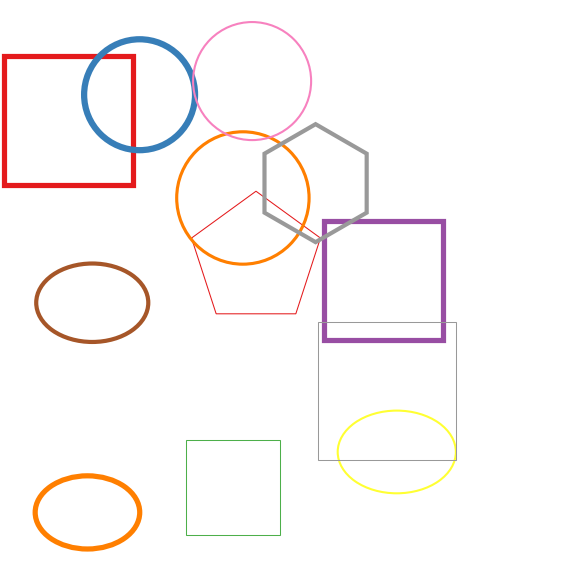[{"shape": "square", "thickness": 2.5, "radius": 0.56, "center": [0.119, 0.79]}, {"shape": "pentagon", "thickness": 0.5, "radius": 0.59, "center": [0.443, 0.551]}, {"shape": "circle", "thickness": 3, "radius": 0.48, "center": [0.242, 0.835]}, {"shape": "square", "thickness": 0.5, "radius": 0.41, "center": [0.403, 0.155]}, {"shape": "square", "thickness": 2.5, "radius": 0.51, "center": [0.664, 0.513]}, {"shape": "oval", "thickness": 2.5, "radius": 0.45, "center": [0.151, 0.112]}, {"shape": "circle", "thickness": 1.5, "radius": 0.57, "center": [0.421, 0.656]}, {"shape": "oval", "thickness": 1, "radius": 0.51, "center": [0.687, 0.217]}, {"shape": "oval", "thickness": 2, "radius": 0.49, "center": [0.16, 0.475]}, {"shape": "circle", "thickness": 1, "radius": 0.51, "center": [0.437, 0.859]}, {"shape": "square", "thickness": 0.5, "radius": 0.6, "center": [0.67, 0.322]}, {"shape": "hexagon", "thickness": 2, "radius": 0.51, "center": [0.546, 0.682]}]